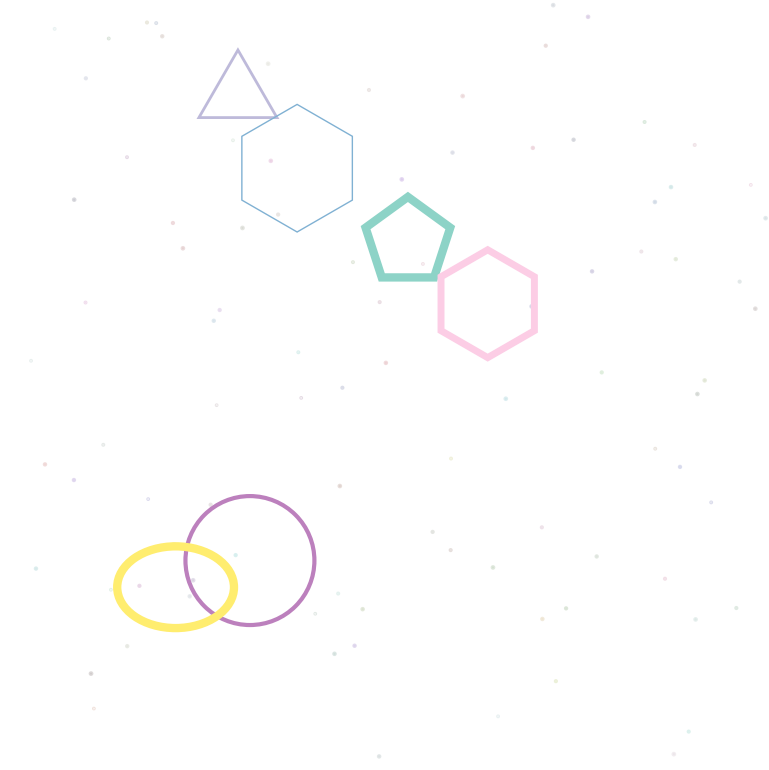[{"shape": "pentagon", "thickness": 3, "radius": 0.29, "center": [0.53, 0.686]}, {"shape": "triangle", "thickness": 1, "radius": 0.29, "center": [0.309, 0.877]}, {"shape": "hexagon", "thickness": 0.5, "radius": 0.41, "center": [0.386, 0.782]}, {"shape": "hexagon", "thickness": 2.5, "radius": 0.35, "center": [0.633, 0.606]}, {"shape": "circle", "thickness": 1.5, "radius": 0.42, "center": [0.325, 0.272]}, {"shape": "oval", "thickness": 3, "radius": 0.38, "center": [0.228, 0.237]}]